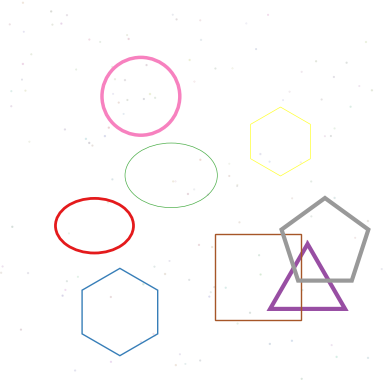[{"shape": "oval", "thickness": 2, "radius": 0.51, "center": [0.245, 0.414]}, {"shape": "hexagon", "thickness": 1, "radius": 0.57, "center": [0.311, 0.19]}, {"shape": "oval", "thickness": 0.5, "radius": 0.6, "center": [0.445, 0.545]}, {"shape": "triangle", "thickness": 3, "radius": 0.56, "center": [0.799, 0.254]}, {"shape": "hexagon", "thickness": 0.5, "radius": 0.45, "center": [0.729, 0.632]}, {"shape": "square", "thickness": 1, "radius": 0.56, "center": [0.669, 0.281]}, {"shape": "circle", "thickness": 2.5, "radius": 0.51, "center": [0.366, 0.75]}, {"shape": "pentagon", "thickness": 3, "radius": 0.59, "center": [0.844, 0.367]}]